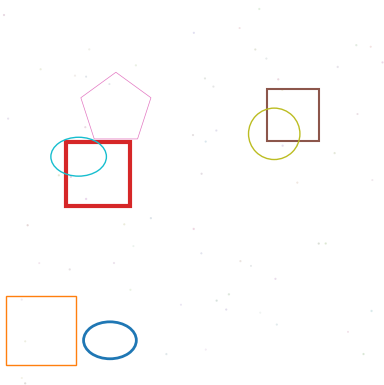[{"shape": "oval", "thickness": 2, "radius": 0.34, "center": [0.286, 0.116]}, {"shape": "square", "thickness": 1, "radius": 0.45, "center": [0.106, 0.142]}, {"shape": "square", "thickness": 3, "radius": 0.41, "center": [0.254, 0.547]}, {"shape": "square", "thickness": 1.5, "radius": 0.34, "center": [0.761, 0.701]}, {"shape": "pentagon", "thickness": 0.5, "radius": 0.48, "center": [0.301, 0.717]}, {"shape": "circle", "thickness": 1, "radius": 0.33, "center": [0.712, 0.652]}, {"shape": "oval", "thickness": 1, "radius": 0.36, "center": [0.204, 0.593]}]